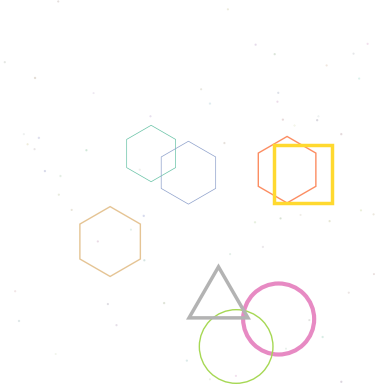[{"shape": "hexagon", "thickness": 0.5, "radius": 0.37, "center": [0.393, 0.601]}, {"shape": "hexagon", "thickness": 1, "radius": 0.43, "center": [0.746, 0.559]}, {"shape": "hexagon", "thickness": 0.5, "radius": 0.41, "center": [0.489, 0.551]}, {"shape": "circle", "thickness": 3, "radius": 0.46, "center": [0.724, 0.171]}, {"shape": "circle", "thickness": 1, "radius": 0.48, "center": [0.613, 0.1]}, {"shape": "square", "thickness": 2.5, "radius": 0.38, "center": [0.788, 0.548]}, {"shape": "hexagon", "thickness": 1, "radius": 0.45, "center": [0.286, 0.373]}, {"shape": "triangle", "thickness": 2.5, "radius": 0.44, "center": [0.568, 0.219]}]